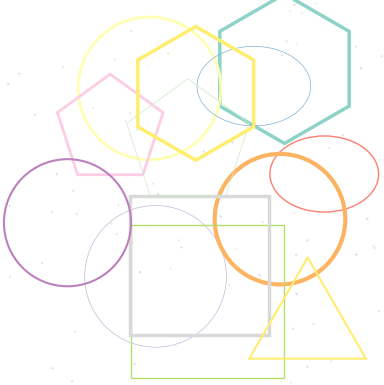[{"shape": "hexagon", "thickness": 2.5, "radius": 0.97, "center": [0.739, 0.822]}, {"shape": "circle", "thickness": 2, "radius": 0.93, "center": [0.388, 0.771]}, {"shape": "circle", "thickness": 0.5, "radius": 0.92, "center": [0.404, 0.282]}, {"shape": "oval", "thickness": 1, "radius": 0.71, "center": [0.842, 0.548]}, {"shape": "oval", "thickness": 0.5, "radius": 0.74, "center": [0.659, 0.776]}, {"shape": "circle", "thickness": 3, "radius": 0.85, "center": [0.727, 0.431]}, {"shape": "square", "thickness": 1, "radius": 1.0, "center": [0.539, 0.217]}, {"shape": "pentagon", "thickness": 2, "radius": 0.72, "center": [0.286, 0.663]}, {"shape": "square", "thickness": 2.5, "radius": 0.9, "center": [0.518, 0.31]}, {"shape": "circle", "thickness": 1.5, "radius": 0.83, "center": [0.175, 0.421]}, {"shape": "pentagon", "thickness": 0.5, "radius": 0.84, "center": [0.488, 0.628]}, {"shape": "triangle", "thickness": 1.5, "radius": 0.88, "center": [0.799, 0.156]}, {"shape": "hexagon", "thickness": 2.5, "radius": 0.87, "center": [0.508, 0.757]}]